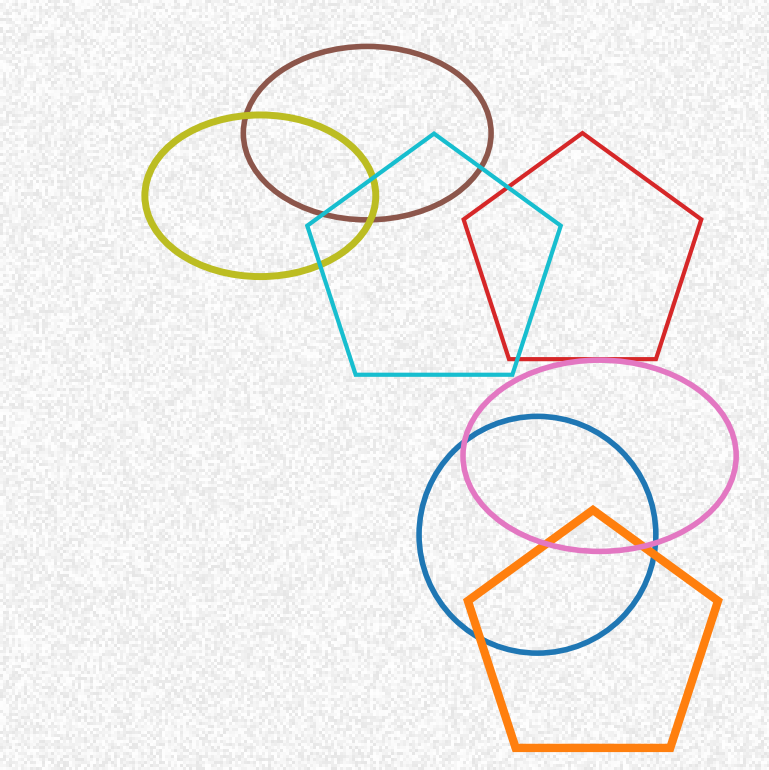[{"shape": "circle", "thickness": 2, "radius": 0.77, "center": [0.698, 0.306]}, {"shape": "pentagon", "thickness": 3, "radius": 0.85, "center": [0.77, 0.167]}, {"shape": "pentagon", "thickness": 1.5, "radius": 0.81, "center": [0.756, 0.665]}, {"shape": "oval", "thickness": 2, "radius": 0.8, "center": [0.477, 0.827]}, {"shape": "oval", "thickness": 2, "radius": 0.89, "center": [0.779, 0.408]}, {"shape": "oval", "thickness": 2.5, "radius": 0.75, "center": [0.338, 0.746]}, {"shape": "pentagon", "thickness": 1.5, "radius": 0.87, "center": [0.564, 0.653]}]